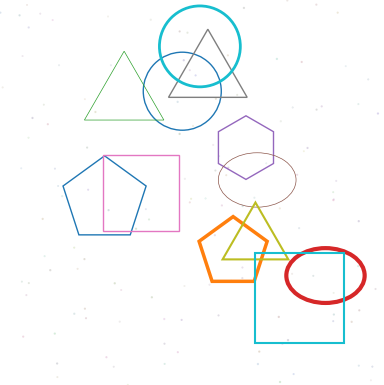[{"shape": "pentagon", "thickness": 1, "radius": 0.57, "center": [0.272, 0.482]}, {"shape": "circle", "thickness": 1, "radius": 0.51, "center": [0.473, 0.763]}, {"shape": "pentagon", "thickness": 2.5, "radius": 0.46, "center": [0.606, 0.344]}, {"shape": "triangle", "thickness": 0.5, "radius": 0.6, "center": [0.322, 0.748]}, {"shape": "oval", "thickness": 3, "radius": 0.51, "center": [0.845, 0.284]}, {"shape": "hexagon", "thickness": 1, "radius": 0.41, "center": [0.639, 0.617]}, {"shape": "oval", "thickness": 0.5, "radius": 0.5, "center": [0.668, 0.533]}, {"shape": "square", "thickness": 1, "radius": 0.49, "center": [0.365, 0.498]}, {"shape": "triangle", "thickness": 1, "radius": 0.59, "center": [0.54, 0.806]}, {"shape": "triangle", "thickness": 1.5, "radius": 0.49, "center": [0.663, 0.376]}, {"shape": "square", "thickness": 1.5, "radius": 0.58, "center": [0.778, 0.226]}, {"shape": "circle", "thickness": 2, "radius": 0.53, "center": [0.519, 0.88]}]